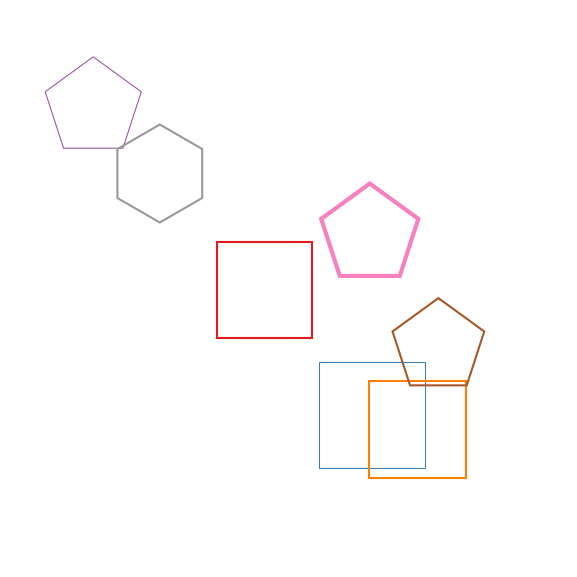[{"shape": "square", "thickness": 1, "radius": 0.41, "center": [0.458, 0.497]}, {"shape": "square", "thickness": 0.5, "radius": 0.46, "center": [0.645, 0.281]}, {"shape": "pentagon", "thickness": 0.5, "radius": 0.44, "center": [0.161, 0.813]}, {"shape": "square", "thickness": 1, "radius": 0.42, "center": [0.723, 0.255]}, {"shape": "pentagon", "thickness": 1, "radius": 0.42, "center": [0.759, 0.399]}, {"shape": "pentagon", "thickness": 2, "radius": 0.44, "center": [0.64, 0.593]}, {"shape": "hexagon", "thickness": 1, "radius": 0.42, "center": [0.277, 0.699]}]